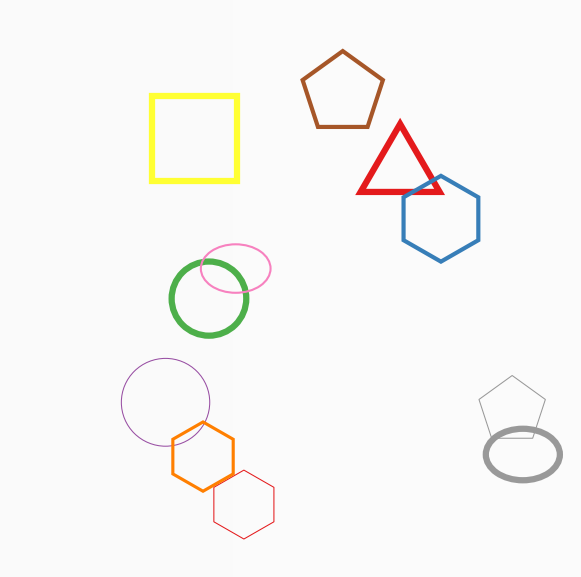[{"shape": "hexagon", "thickness": 0.5, "radius": 0.3, "center": [0.42, 0.125]}, {"shape": "triangle", "thickness": 3, "radius": 0.39, "center": [0.688, 0.706]}, {"shape": "hexagon", "thickness": 2, "radius": 0.37, "center": [0.759, 0.62]}, {"shape": "circle", "thickness": 3, "radius": 0.32, "center": [0.36, 0.482]}, {"shape": "circle", "thickness": 0.5, "radius": 0.38, "center": [0.285, 0.303]}, {"shape": "hexagon", "thickness": 1.5, "radius": 0.3, "center": [0.349, 0.208]}, {"shape": "square", "thickness": 3, "radius": 0.36, "center": [0.335, 0.759]}, {"shape": "pentagon", "thickness": 2, "radius": 0.36, "center": [0.59, 0.838]}, {"shape": "oval", "thickness": 1, "radius": 0.3, "center": [0.406, 0.534]}, {"shape": "oval", "thickness": 3, "radius": 0.32, "center": [0.9, 0.212]}, {"shape": "pentagon", "thickness": 0.5, "radius": 0.3, "center": [0.881, 0.289]}]